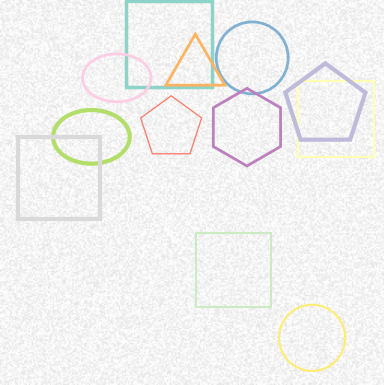[{"shape": "square", "thickness": 2.5, "radius": 0.56, "center": [0.438, 0.887]}, {"shape": "square", "thickness": 1.5, "radius": 0.49, "center": [0.872, 0.691]}, {"shape": "pentagon", "thickness": 3, "radius": 0.55, "center": [0.845, 0.726]}, {"shape": "pentagon", "thickness": 1, "radius": 0.42, "center": [0.445, 0.668]}, {"shape": "circle", "thickness": 2, "radius": 0.47, "center": [0.655, 0.85]}, {"shape": "triangle", "thickness": 2, "radius": 0.44, "center": [0.507, 0.823]}, {"shape": "oval", "thickness": 3, "radius": 0.5, "center": [0.237, 0.645]}, {"shape": "oval", "thickness": 2, "radius": 0.44, "center": [0.303, 0.798]}, {"shape": "square", "thickness": 3, "radius": 0.54, "center": [0.153, 0.538]}, {"shape": "hexagon", "thickness": 2, "radius": 0.5, "center": [0.641, 0.67]}, {"shape": "square", "thickness": 1.5, "radius": 0.48, "center": [0.606, 0.299]}, {"shape": "circle", "thickness": 1.5, "radius": 0.43, "center": [0.811, 0.122]}]